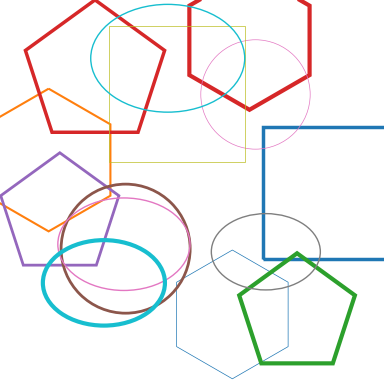[{"shape": "hexagon", "thickness": 0.5, "radius": 0.84, "center": [0.604, 0.183]}, {"shape": "square", "thickness": 2.5, "radius": 0.86, "center": [0.855, 0.499]}, {"shape": "hexagon", "thickness": 1.5, "radius": 0.93, "center": [0.126, 0.584]}, {"shape": "pentagon", "thickness": 3, "radius": 0.79, "center": [0.772, 0.184]}, {"shape": "pentagon", "thickness": 2.5, "radius": 0.95, "center": [0.247, 0.81]}, {"shape": "hexagon", "thickness": 3, "radius": 0.9, "center": [0.648, 0.895]}, {"shape": "pentagon", "thickness": 2, "radius": 0.81, "center": [0.155, 0.442]}, {"shape": "circle", "thickness": 2, "radius": 0.84, "center": [0.326, 0.354]}, {"shape": "oval", "thickness": 1, "radius": 0.86, "center": [0.322, 0.366]}, {"shape": "circle", "thickness": 0.5, "radius": 0.71, "center": [0.664, 0.755]}, {"shape": "oval", "thickness": 1, "radius": 0.71, "center": [0.69, 0.346]}, {"shape": "square", "thickness": 0.5, "radius": 0.89, "center": [0.459, 0.755]}, {"shape": "oval", "thickness": 1, "radius": 1.0, "center": [0.436, 0.849]}, {"shape": "oval", "thickness": 3, "radius": 0.79, "center": [0.27, 0.265]}]